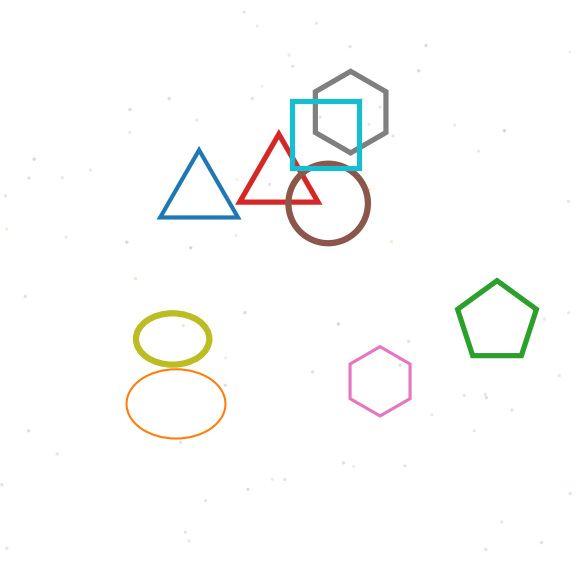[{"shape": "triangle", "thickness": 2, "radius": 0.39, "center": [0.345, 0.661]}, {"shape": "oval", "thickness": 1, "radius": 0.43, "center": [0.305, 0.3]}, {"shape": "pentagon", "thickness": 2.5, "radius": 0.36, "center": [0.861, 0.441]}, {"shape": "triangle", "thickness": 2.5, "radius": 0.39, "center": [0.483, 0.688]}, {"shape": "circle", "thickness": 3, "radius": 0.34, "center": [0.568, 0.647]}, {"shape": "hexagon", "thickness": 1.5, "radius": 0.3, "center": [0.658, 0.339]}, {"shape": "hexagon", "thickness": 2.5, "radius": 0.35, "center": [0.607, 0.805]}, {"shape": "oval", "thickness": 3, "radius": 0.32, "center": [0.299, 0.412]}, {"shape": "square", "thickness": 2.5, "radius": 0.29, "center": [0.563, 0.766]}]